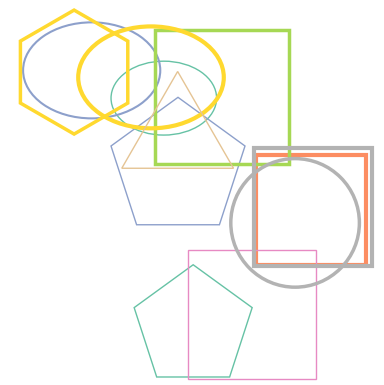[{"shape": "pentagon", "thickness": 1, "radius": 0.81, "center": [0.502, 0.151]}, {"shape": "oval", "thickness": 1, "radius": 0.69, "center": [0.425, 0.745]}, {"shape": "square", "thickness": 3, "radius": 0.72, "center": [0.809, 0.454]}, {"shape": "pentagon", "thickness": 1, "radius": 0.91, "center": [0.462, 0.564]}, {"shape": "oval", "thickness": 1.5, "radius": 0.89, "center": [0.238, 0.817]}, {"shape": "square", "thickness": 1, "radius": 0.84, "center": [0.655, 0.184]}, {"shape": "square", "thickness": 2.5, "radius": 0.87, "center": [0.577, 0.748]}, {"shape": "oval", "thickness": 3, "radius": 0.95, "center": [0.392, 0.799]}, {"shape": "hexagon", "thickness": 2.5, "radius": 0.81, "center": [0.192, 0.813]}, {"shape": "triangle", "thickness": 1, "radius": 0.84, "center": [0.461, 0.647]}, {"shape": "square", "thickness": 3, "radius": 0.77, "center": [0.813, 0.463]}, {"shape": "circle", "thickness": 2.5, "radius": 0.83, "center": [0.766, 0.421]}]